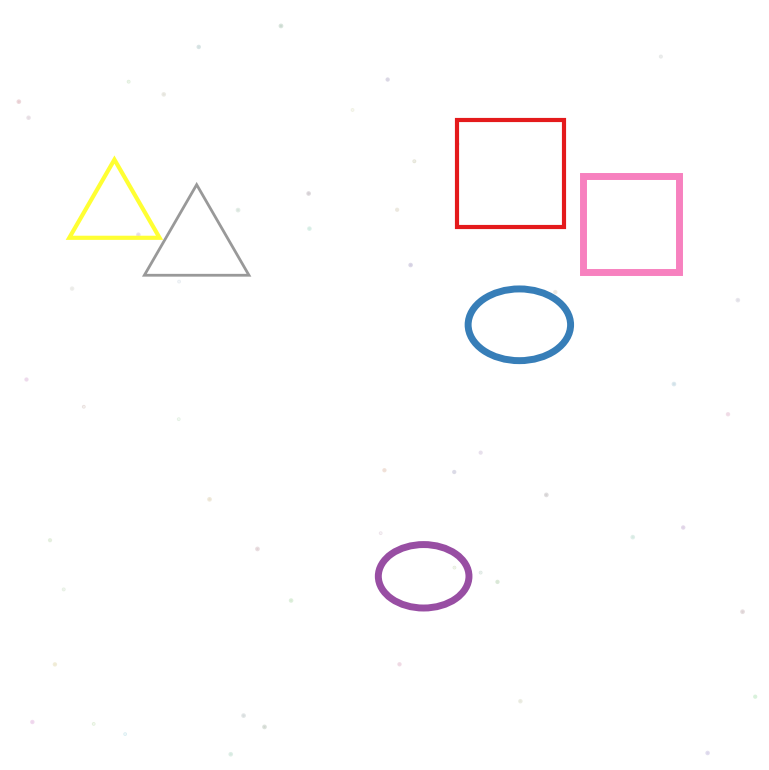[{"shape": "square", "thickness": 1.5, "radius": 0.35, "center": [0.663, 0.775]}, {"shape": "oval", "thickness": 2.5, "radius": 0.33, "center": [0.674, 0.578]}, {"shape": "oval", "thickness": 2.5, "radius": 0.29, "center": [0.55, 0.252]}, {"shape": "triangle", "thickness": 1.5, "radius": 0.34, "center": [0.149, 0.725]}, {"shape": "square", "thickness": 2.5, "radius": 0.31, "center": [0.82, 0.709]}, {"shape": "triangle", "thickness": 1, "radius": 0.39, "center": [0.255, 0.682]}]